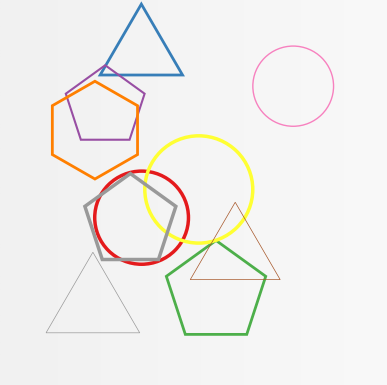[{"shape": "circle", "thickness": 2.5, "radius": 0.6, "center": [0.365, 0.435]}, {"shape": "triangle", "thickness": 2, "radius": 0.61, "center": [0.365, 0.867]}, {"shape": "pentagon", "thickness": 2, "radius": 0.67, "center": [0.558, 0.241]}, {"shape": "pentagon", "thickness": 1.5, "radius": 0.53, "center": [0.272, 0.724]}, {"shape": "hexagon", "thickness": 2, "radius": 0.63, "center": [0.245, 0.662]}, {"shape": "circle", "thickness": 2.5, "radius": 0.7, "center": [0.513, 0.508]}, {"shape": "triangle", "thickness": 0.5, "radius": 0.67, "center": [0.607, 0.341]}, {"shape": "circle", "thickness": 1, "radius": 0.52, "center": [0.757, 0.776]}, {"shape": "triangle", "thickness": 0.5, "radius": 0.7, "center": [0.24, 0.205]}, {"shape": "pentagon", "thickness": 2.5, "radius": 0.62, "center": [0.336, 0.426]}]